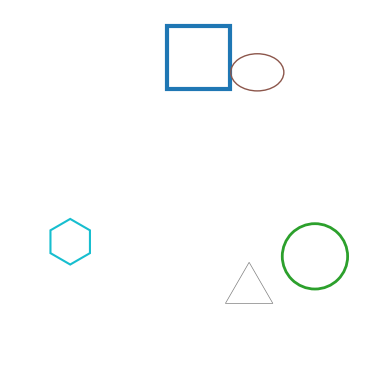[{"shape": "square", "thickness": 3, "radius": 0.41, "center": [0.516, 0.85]}, {"shape": "circle", "thickness": 2, "radius": 0.42, "center": [0.818, 0.334]}, {"shape": "oval", "thickness": 1, "radius": 0.34, "center": [0.668, 0.812]}, {"shape": "triangle", "thickness": 0.5, "radius": 0.36, "center": [0.647, 0.248]}, {"shape": "hexagon", "thickness": 1.5, "radius": 0.3, "center": [0.182, 0.372]}]